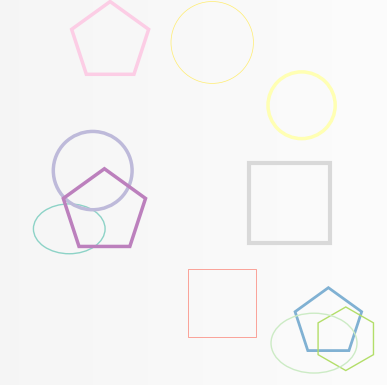[{"shape": "oval", "thickness": 1, "radius": 0.46, "center": [0.179, 0.406]}, {"shape": "circle", "thickness": 2.5, "radius": 0.43, "center": [0.778, 0.727]}, {"shape": "circle", "thickness": 2.5, "radius": 0.51, "center": [0.239, 0.557]}, {"shape": "square", "thickness": 0.5, "radius": 0.44, "center": [0.573, 0.213]}, {"shape": "pentagon", "thickness": 2, "radius": 0.45, "center": [0.847, 0.162]}, {"shape": "hexagon", "thickness": 1, "radius": 0.41, "center": [0.892, 0.12]}, {"shape": "pentagon", "thickness": 2.5, "radius": 0.52, "center": [0.284, 0.892]}, {"shape": "square", "thickness": 3, "radius": 0.52, "center": [0.748, 0.473]}, {"shape": "pentagon", "thickness": 2.5, "radius": 0.56, "center": [0.269, 0.45]}, {"shape": "oval", "thickness": 1, "radius": 0.55, "center": [0.81, 0.109]}, {"shape": "circle", "thickness": 0.5, "radius": 0.53, "center": [0.548, 0.89]}]